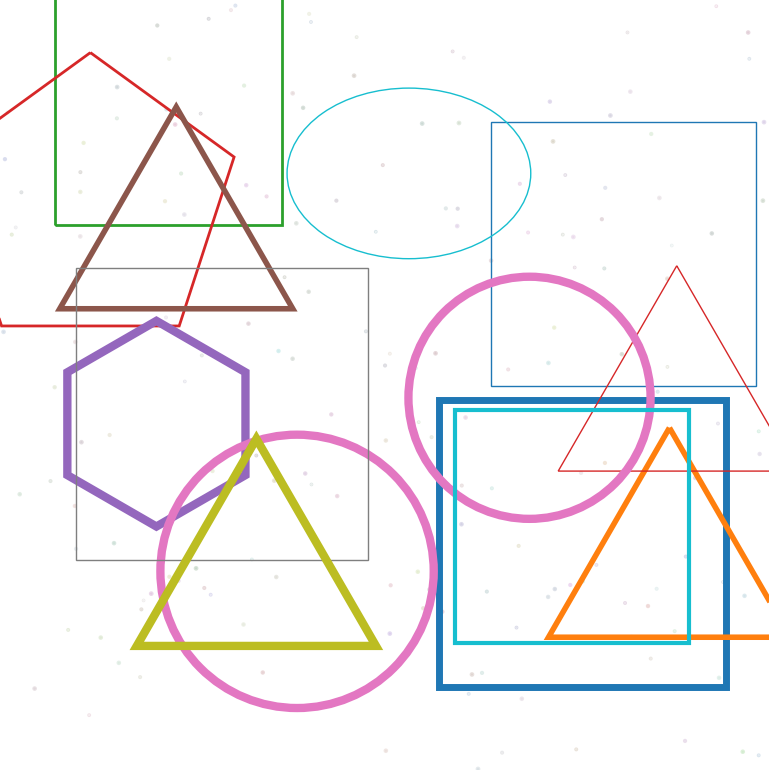[{"shape": "square", "thickness": 0.5, "radius": 0.86, "center": [0.81, 0.67]}, {"shape": "square", "thickness": 2.5, "radius": 0.93, "center": [0.756, 0.294]}, {"shape": "triangle", "thickness": 2, "radius": 0.91, "center": [0.869, 0.263]}, {"shape": "square", "thickness": 1, "radius": 0.74, "center": [0.219, 0.855]}, {"shape": "triangle", "thickness": 0.5, "radius": 0.89, "center": [0.879, 0.477]}, {"shape": "pentagon", "thickness": 1, "radius": 0.98, "center": [0.117, 0.735]}, {"shape": "hexagon", "thickness": 3, "radius": 0.67, "center": [0.203, 0.45]}, {"shape": "triangle", "thickness": 2, "radius": 0.87, "center": [0.229, 0.686]}, {"shape": "circle", "thickness": 3, "radius": 0.89, "center": [0.386, 0.258]}, {"shape": "circle", "thickness": 3, "radius": 0.79, "center": [0.688, 0.483]}, {"shape": "square", "thickness": 0.5, "radius": 0.95, "center": [0.288, 0.462]}, {"shape": "triangle", "thickness": 3, "radius": 0.9, "center": [0.333, 0.251]}, {"shape": "square", "thickness": 1.5, "radius": 0.76, "center": [0.743, 0.316]}, {"shape": "oval", "thickness": 0.5, "radius": 0.79, "center": [0.531, 0.775]}]